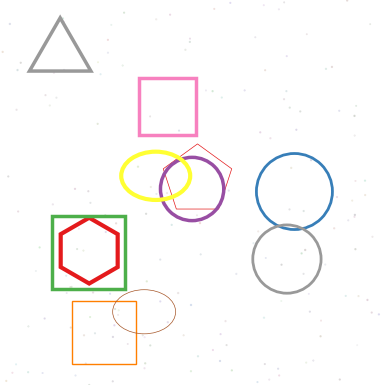[{"shape": "pentagon", "thickness": 0.5, "radius": 0.47, "center": [0.513, 0.533]}, {"shape": "hexagon", "thickness": 3, "radius": 0.43, "center": [0.232, 0.349]}, {"shape": "circle", "thickness": 2, "radius": 0.49, "center": [0.765, 0.503]}, {"shape": "square", "thickness": 2.5, "radius": 0.47, "center": [0.23, 0.344]}, {"shape": "circle", "thickness": 2.5, "radius": 0.41, "center": [0.499, 0.509]}, {"shape": "square", "thickness": 1, "radius": 0.41, "center": [0.27, 0.137]}, {"shape": "oval", "thickness": 3, "radius": 0.45, "center": [0.404, 0.543]}, {"shape": "oval", "thickness": 0.5, "radius": 0.41, "center": [0.374, 0.19]}, {"shape": "square", "thickness": 2.5, "radius": 0.37, "center": [0.434, 0.723]}, {"shape": "circle", "thickness": 2, "radius": 0.44, "center": [0.745, 0.327]}, {"shape": "triangle", "thickness": 2.5, "radius": 0.46, "center": [0.156, 0.862]}]